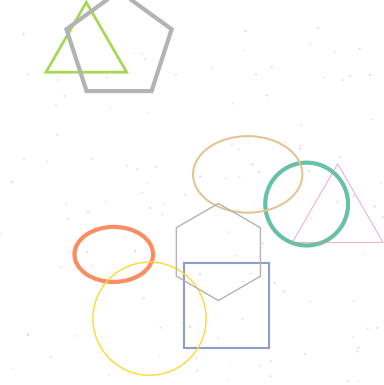[{"shape": "circle", "thickness": 3, "radius": 0.54, "center": [0.796, 0.47]}, {"shape": "oval", "thickness": 3, "radius": 0.51, "center": [0.296, 0.339]}, {"shape": "square", "thickness": 1.5, "radius": 0.55, "center": [0.588, 0.207]}, {"shape": "triangle", "thickness": 0.5, "radius": 0.68, "center": [0.877, 0.439]}, {"shape": "triangle", "thickness": 2, "radius": 0.6, "center": [0.224, 0.873]}, {"shape": "circle", "thickness": 1, "radius": 0.74, "center": [0.388, 0.172]}, {"shape": "oval", "thickness": 1.5, "radius": 0.71, "center": [0.643, 0.547]}, {"shape": "pentagon", "thickness": 3, "radius": 0.72, "center": [0.309, 0.88]}, {"shape": "hexagon", "thickness": 1, "radius": 0.63, "center": [0.567, 0.346]}]